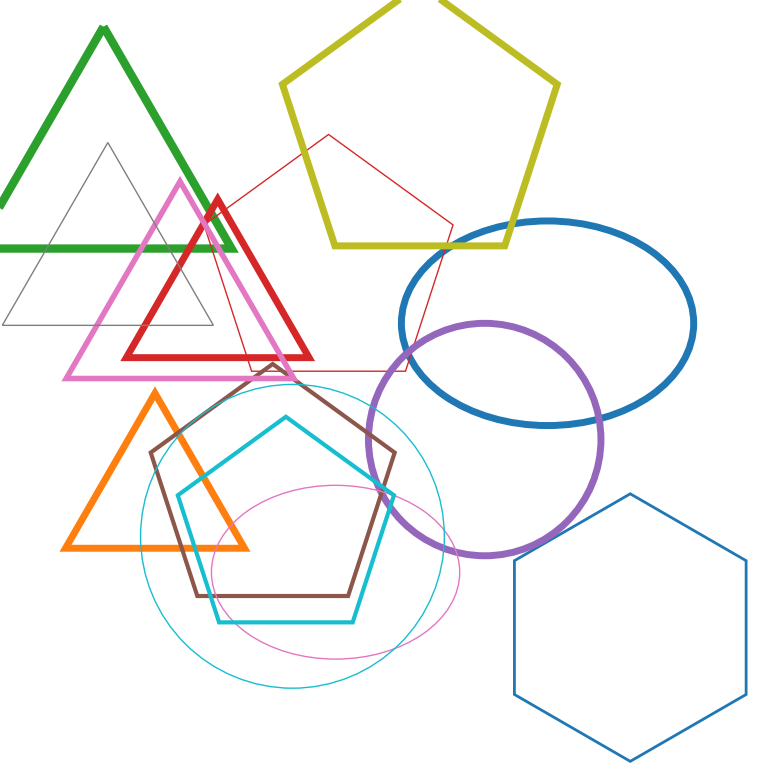[{"shape": "oval", "thickness": 2.5, "radius": 0.95, "center": [0.711, 0.58]}, {"shape": "hexagon", "thickness": 1, "radius": 0.87, "center": [0.819, 0.185]}, {"shape": "triangle", "thickness": 2.5, "radius": 0.67, "center": [0.201, 0.355]}, {"shape": "triangle", "thickness": 3, "radius": 0.96, "center": [0.134, 0.773]}, {"shape": "triangle", "thickness": 2.5, "radius": 0.69, "center": [0.283, 0.604]}, {"shape": "pentagon", "thickness": 0.5, "radius": 0.85, "center": [0.427, 0.655]}, {"shape": "circle", "thickness": 2.5, "radius": 0.75, "center": [0.629, 0.429]}, {"shape": "pentagon", "thickness": 1.5, "radius": 0.83, "center": [0.354, 0.361]}, {"shape": "triangle", "thickness": 2, "radius": 0.85, "center": [0.234, 0.594]}, {"shape": "oval", "thickness": 0.5, "radius": 0.81, "center": [0.436, 0.257]}, {"shape": "triangle", "thickness": 0.5, "radius": 0.79, "center": [0.14, 0.657]}, {"shape": "pentagon", "thickness": 2.5, "radius": 0.94, "center": [0.545, 0.833]}, {"shape": "circle", "thickness": 0.5, "radius": 0.99, "center": [0.38, 0.304]}, {"shape": "pentagon", "thickness": 1.5, "radius": 0.74, "center": [0.371, 0.311]}]